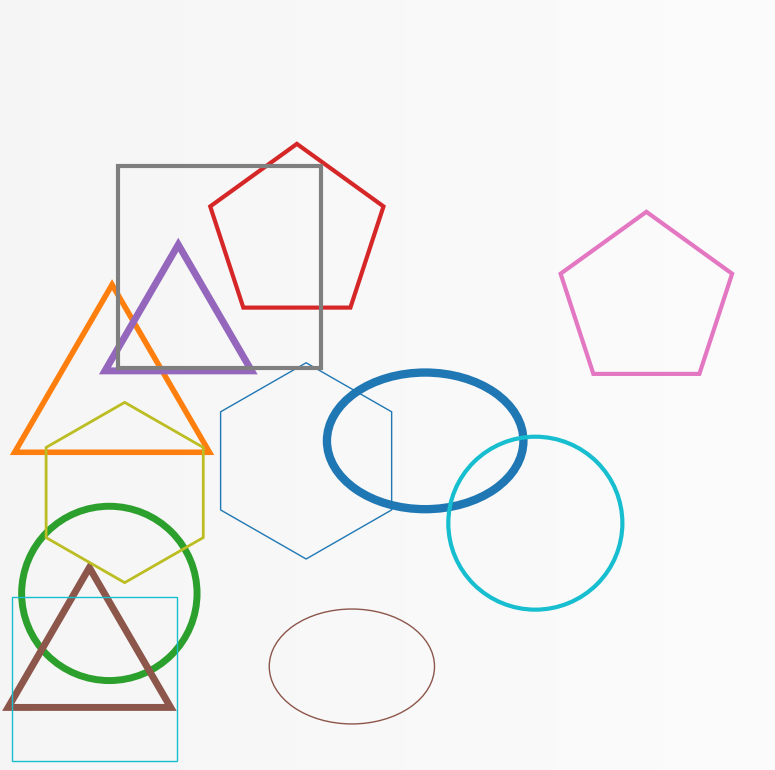[{"shape": "hexagon", "thickness": 0.5, "radius": 0.64, "center": [0.395, 0.401]}, {"shape": "oval", "thickness": 3, "radius": 0.63, "center": [0.549, 0.427]}, {"shape": "triangle", "thickness": 2, "radius": 0.73, "center": [0.145, 0.485]}, {"shape": "circle", "thickness": 2.5, "radius": 0.57, "center": [0.141, 0.229]}, {"shape": "pentagon", "thickness": 1.5, "radius": 0.59, "center": [0.383, 0.696]}, {"shape": "triangle", "thickness": 2.5, "radius": 0.55, "center": [0.23, 0.573]}, {"shape": "oval", "thickness": 0.5, "radius": 0.53, "center": [0.454, 0.134]}, {"shape": "triangle", "thickness": 2.5, "radius": 0.61, "center": [0.115, 0.142]}, {"shape": "pentagon", "thickness": 1.5, "radius": 0.58, "center": [0.834, 0.609]}, {"shape": "square", "thickness": 1.5, "radius": 0.65, "center": [0.283, 0.653]}, {"shape": "hexagon", "thickness": 1, "radius": 0.59, "center": [0.161, 0.36]}, {"shape": "circle", "thickness": 1.5, "radius": 0.56, "center": [0.691, 0.321]}, {"shape": "square", "thickness": 0.5, "radius": 0.53, "center": [0.121, 0.118]}]